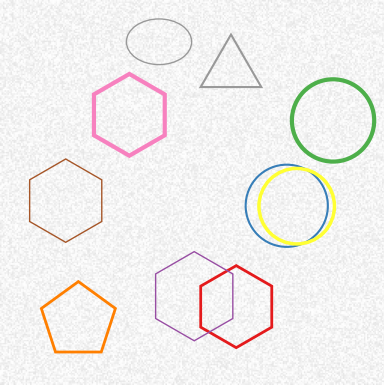[{"shape": "hexagon", "thickness": 2, "radius": 0.53, "center": [0.614, 0.204]}, {"shape": "circle", "thickness": 1.5, "radius": 0.53, "center": [0.745, 0.466]}, {"shape": "circle", "thickness": 3, "radius": 0.53, "center": [0.865, 0.687]}, {"shape": "hexagon", "thickness": 1, "radius": 0.58, "center": [0.504, 0.231]}, {"shape": "pentagon", "thickness": 2, "radius": 0.51, "center": [0.204, 0.167]}, {"shape": "circle", "thickness": 2.5, "radius": 0.49, "center": [0.771, 0.464]}, {"shape": "hexagon", "thickness": 1, "radius": 0.54, "center": [0.171, 0.479]}, {"shape": "hexagon", "thickness": 3, "radius": 0.53, "center": [0.336, 0.702]}, {"shape": "oval", "thickness": 1, "radius": 0.42, "center": [0.413, 0.891]}, {"shape": "triangle", "thickness": 1.5, "radius": 0.45, "center": [0.6, 0.819]}]